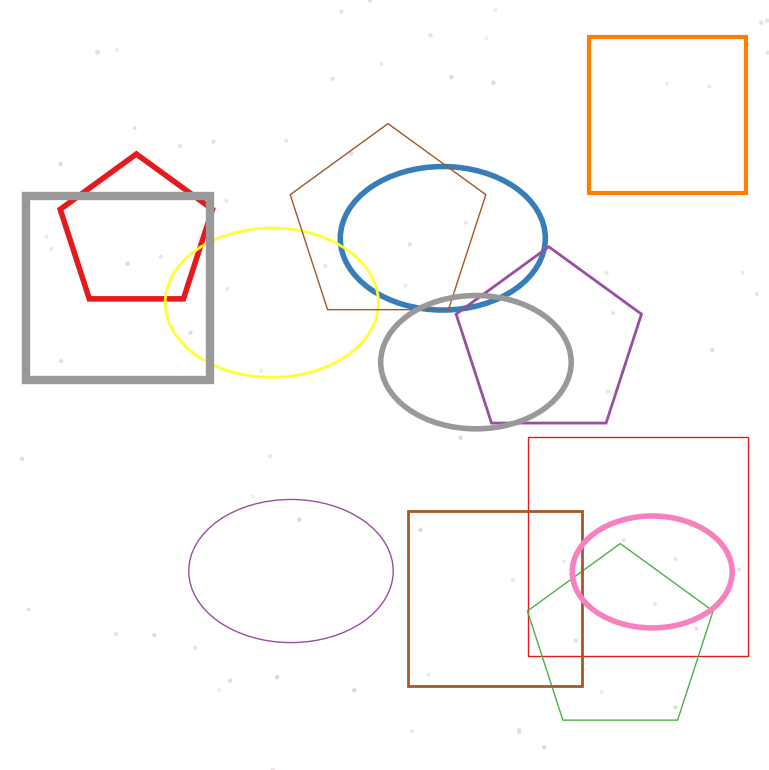[{"shape": "pentagon", "thickness": 2, "radius": 0.52, "center": [0.177, 0.696]}, {"shape": "square", "thickness": 0.5, "radius": 0.71, "center": [0.828, 0.29]}, {"shape": "oval", "thickness": 2, "radius": 0.67, "center": [0.575, 0.691]}, {"shape": "pentagon", "thickness": 0.5, "radius": 0.63, "center": [0.806, 0.167]}, {"shape": "oval", "thickness": 0.5, "radius": 0.66, "center": [0.378, 0.258]}, {"shape": "pentagon", "thickness": 1, "radius": 0.63, "center": [0.713, 0.553]}, {"shape": "square", "thickness": 1.5, "radius": 0.51, "center": [0.867, 0.851]}, {"shape": "oval", "thickness": 1, "radius": 0.69, "center": [0.353, 0.607]}, {"shape": "pentagon", "thickness": 0.5, "radius": 0.67, "center": [0.504, 0.706]}, {"shape": "square", "thickness": 1, "radius": 0.57, "center": [0.643, 0.223]}, {"shape": "oval", "thickness": 2, "radius": 0.52, "center": [0.847, 0.257]}, {"shape": "square", "thickness": 3, "radius": 0.6, "center": [0.153, 0.626]}, {"shape": "oval", "thickness": 2, "radius": 0.62, "center": [0.618, 0.53]}]